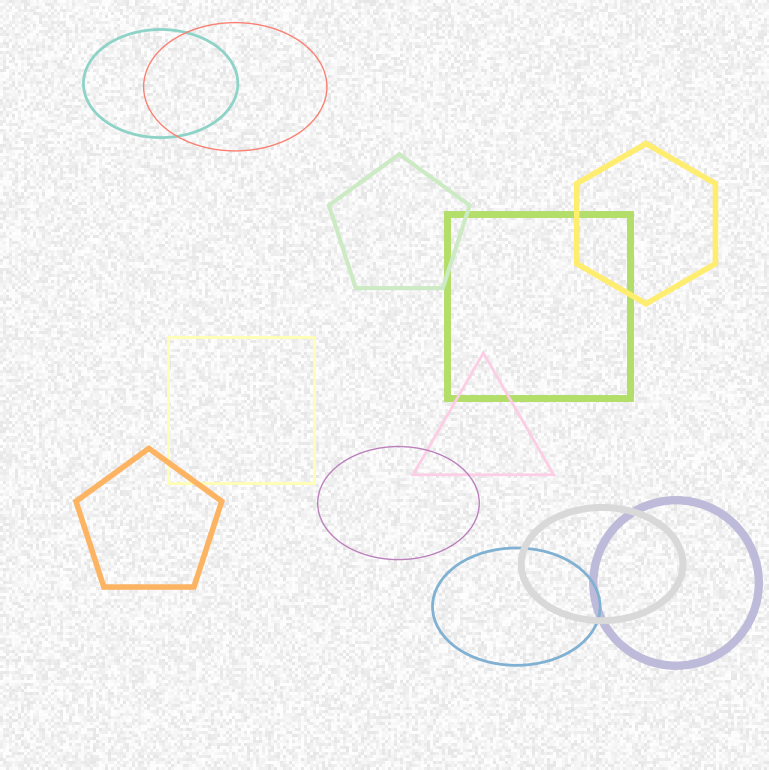[{"shape": "oval", "thickness": 1, "radius": 0.5, "center": [0.209, 0.892]}, {"shape": "square", "thickness": 1, "radius": 0.47, "center": [0.313, 0.467]}, {"shape": "circle", "thickness": 3, "radius": 0.54, "center": [0.878, 0.243]}, {"shape": "oval", "thickness": 0.5, "radius": 0.6, "center": [0.306, 0.887]}, {"shape": "oval", "thickness": 1, "radius": 0.54, "center": [0.671, 0.212]}, {"shape": "pentagon", "thickness": 2, "radius": 0.5, "center": [0.193, 0.318]}, {"shape": "square", "thickness": 2.5, "radius": 0.59, "center": [0.699, 0.603]}, {"shape": "triangle", "thickness": 1, "radius": 0.53, "center": [0.628, 0.436]}, {"shape": "oval", "thickness": 2.5, "radius": 0.53, "center": [0.782, 0.267]}, {"shape": "oval", "thickness": 0.5, "radius": 0.52, "center": [0.518, 0.347]}, {"shape": "pentagon", "thickness": 1.5, "radius": 0.48, "center": [0.519, 0.704]}, {"shape": "hexagon", "thickness": 2, "radius": 0.52, "center": [0.839, 0.71]}]